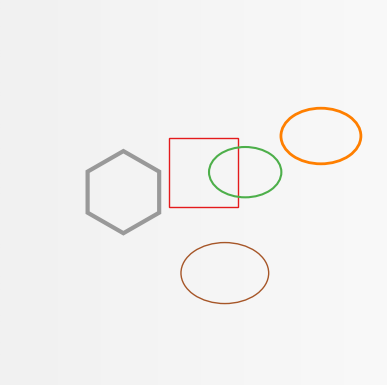[{"shape": "square", "thickness": 1, "radius": 0.45, "center": [0.525, 0.552]}, {"shape": "oval", "thickness": 1.5, "radius": 0.47, "center": [0.633, 0.553]}, {"shape": "oval", "thickness": 2, "radius": 0.52, "center": [0.828, 0.647]}, {"shape": "oval", "thickness": 1, "radius": 0.57, "center": [0.58, 0.291]}, {"shape": "hexagon", "thickness": 3, "radius": 0.53, "center": [0.318, 0.501]}]